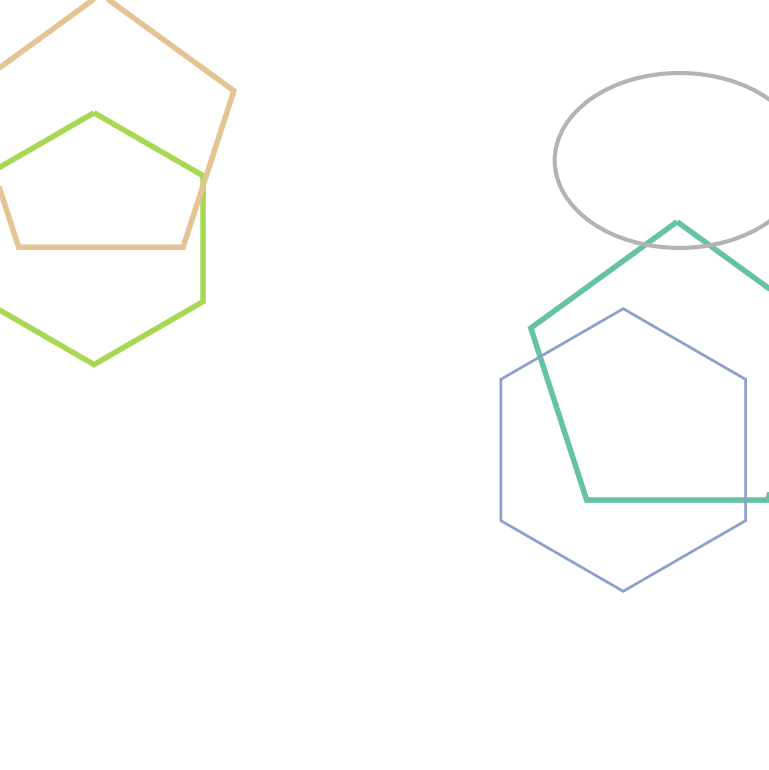[{"shape": "pentagon", "thickness": 2, "radius": 1.0, "center": [0.879, 0.512]}, {"shape": "hexagon", "thickness": 1, "radius": 0.92, "center": [0.809, 0.416]}, {"shape": "hexagon", "thickness": 2, "radius": 0.82, "center": [0.122, 0.69]}, {"shape": "pentagon", "thickness": 2, "radius": 0.91, "center": [0.131, 0.826]}, {"shape": "oval", "thickness": 1.5, "radius": 0.81, "center": [0.883, 0.792]}]